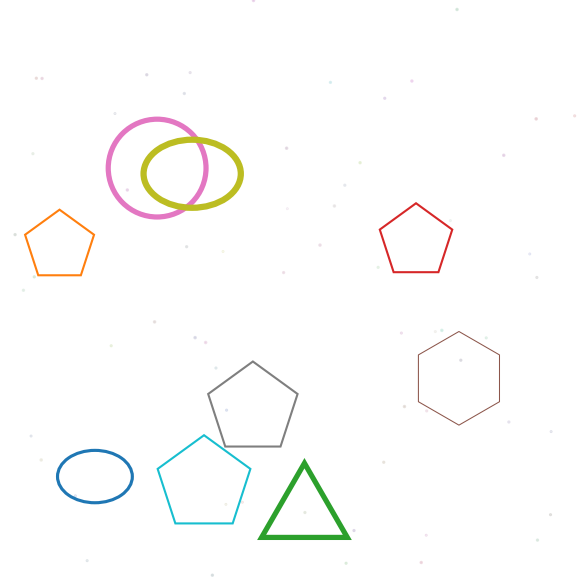[{"shape": "oval", "thickness": 1.5, "radius": 0.32, "center": [0.164, 0.174]}, {"shape": "pentagon", "thickness": 1, "radius": 0.31, "center": [0.103, 0.573]}, {"shape": "triangle", "thickness": 2.5, "radius": 0.43, "center": [0.527, 0.111]}, {"shape": "pentagon", "thickness": 1, "radius": 0.33, "center": [0.72, 0.581]}, {"shape": "hexagon", "thickness": 0.5, "radius": 0.41, "center": [0.795, 0.344]}, {"shape": "circle", "thickness": 2.5, "radius": 0.42, "center": [0.272, 0.708]}, {"shape": "pentagon", "thickness": 1, "radius": 0.41, "center": [0.438, 0.292]}, {"shape": "oval", "thickness": 3, "radius": 0.42, "center": [0.333, 0.698]}, {"shape": "pentagon", "thickness": 1, "radius": 0.42, "center": [0.353, 0.161]}]